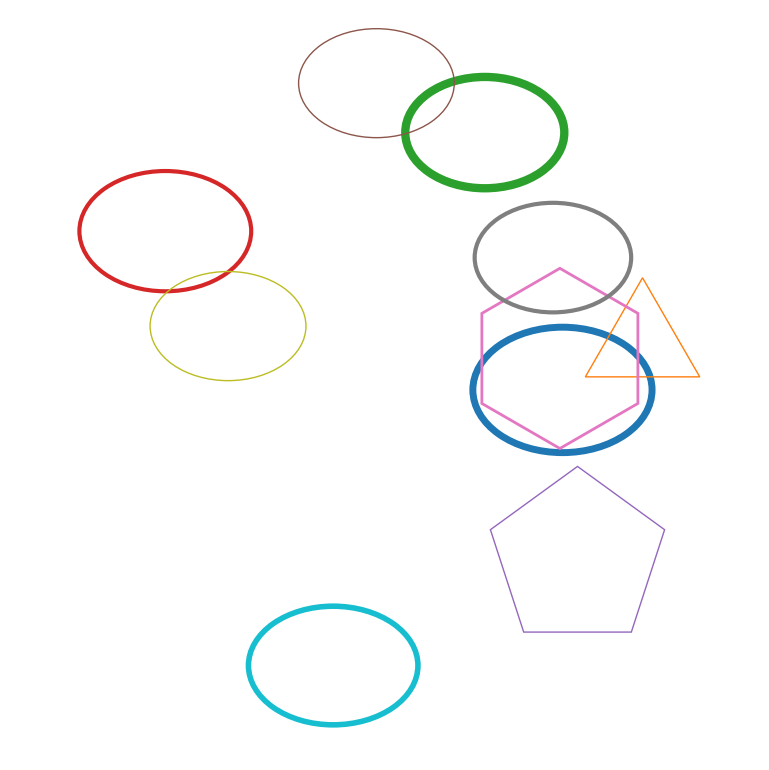[{"shape": "oval", "thickness": 2.5, "radius": 0.58, "center": [0.73, 0.494]}, {"shape": "triangle", "thickness": 0.5, "radius": 0.43, "center": [0.834, 0.553]}, {"shape": "oval", "thickness": 3, "radius": 0.52, "center": [0.63, 0.828]}, {"shape": "oval", "thickness": 1.5, "radius": 0.56, "center": [0.215, 0.7]}, {"shape": "pentagon", "thickness": 0.5, "radius": 0.59, "center": [0.75, 0.275]}, {"shape": "oval", "thickness": 0.5, "radius": 0.51, "center": [0.489, 0.892]}, {"shape": "hexagon", "thickness": 1, "radius": 0.58, "center": [0.727, 0.535]}, {"shape": "oval", "thickness": 1.5, "radius": 0.51, "center": [0.718, 0.665]}, {"shape": "oval", "thickness": 0.5, "radius": 0.51, "center": [0.296, 0.577]}, {"shape": "oval", "thickness": 2, "radius": 0.55, "center": [0.433, 0.136]}]